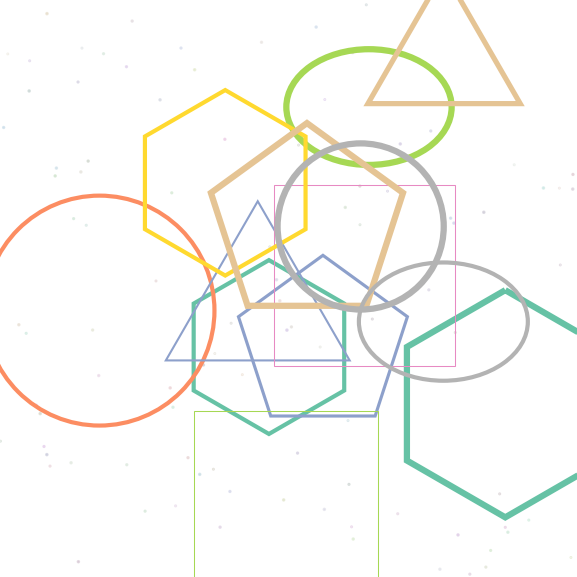[{"shape": "hexagon", "thickness": 3, "radius": 0.98, "center": [0.875, 0.3]}, {"shape": "hexagon", "thickness": 2, "radius": 0.75, "center": [0.466, 0.398]}, {"shape": "circle", "thickness": 2, "radius": 1.0, "center": [0.172, 0.461]}, {"shape": "triangle", "thickness": 1, "radius": 0.92, "center": [0.446, 0.467]}, {"shape": "pentagon", "thickness": 1.5, "radius": 0.77, "center": [0.559, 0.403]}, {"shape": "square", "thickness": 0.5, "radius": 0.78, "center": [0.632, 0.522]}, {"shape": "square", "thickness": 0.5, "radius": 0.8, "center": [0.496, 0.128]}, {"shape": "oval", "thickness": 3, "radius": 0.72, "center": [0.639, 0.814]}, {"shape": "hexagon", "thickness": 2, "radius": 0.8, "center": [0.39, 0.683]}, {"shape": "pentagon", "thickness": 3, "radius": 0.87, "center": [0.532, 0.611]}, {"shape": "triangle", "thickness": 2.5, "radius": 0.76, "center": [0.769, 0.896]}, {"shape": "circle", "thickness": 3, "radius": 0.72, "center": [0.625, 0.607]}, {"shape": "oval", "thickness": 2, "radius": 0.73, "center": [0.768, 0.442]}]